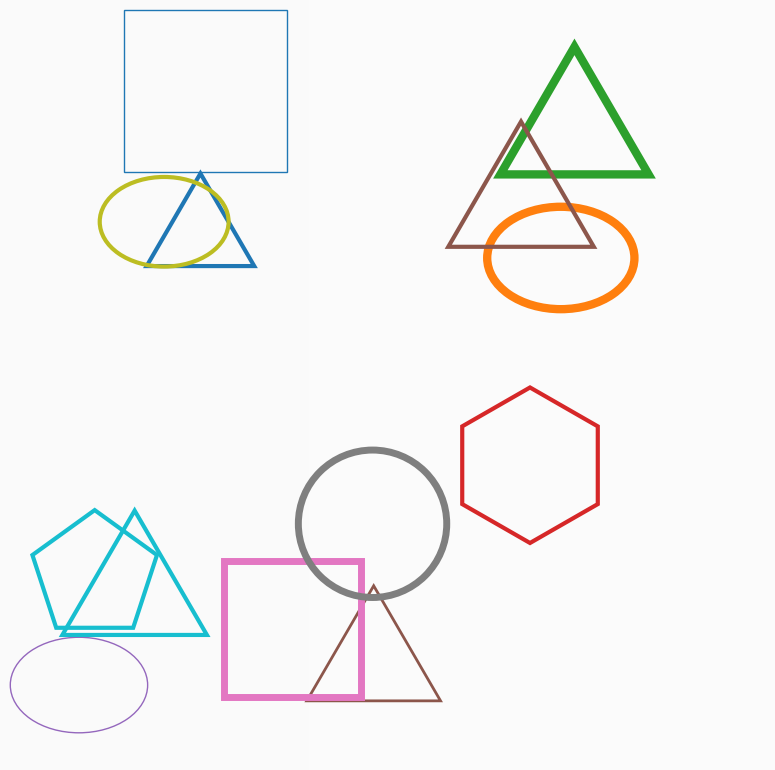[{"shape": "square", "thickness": 0.5, "radius": 0.53, "center": [0.265, 0.882]}, {"shape": "triangle", "thickness": 1.5, "radius": 0.4, "center": [0.259, 0.695]}, {"shape": "oval", "thickness": 3, "radius": 0.47, "center": [0.724, 0.665]}, {"shape": "triangle", "thickness": 3, "radius": 0.55, "center": [0.741, 0.829]}, {"shape": "hexagon", "thickness": 1.5, "radius": 0.5, "center": [0.684, 0.396]}, {"shape": "oval", "thickness": 0.5, "radius": 0.44, "center": [0.102, 0.11]}, {"shape": "triangle", "thickness": 1, "radius": 0.5, "center": [0.482, 0.14]}, {"shape": "triangle", "thickness": 1.5, "radius": 0.54, "center": [0.672, 0.734]}, {"shape": "square", "thickness": 2.5, "radius": 0.44, "center": [0.377, 0.184]}, {"shape": "circle", "thickness": 2.5, "radius": 0.48, "center": [0.481, 0.32]}, {"shape": "oval", "thickness": 1.5, "radius": 0.42, "center": [0.212, 0.712]}, {"shape": "triangle", "thickness": 1.5, "radius": 0.54, "center": [0.174, 0.229]}, {"shape": "pentagon", "thickness": 1.5, "radius": 0.42, "center": [0.122, 0.253]}]